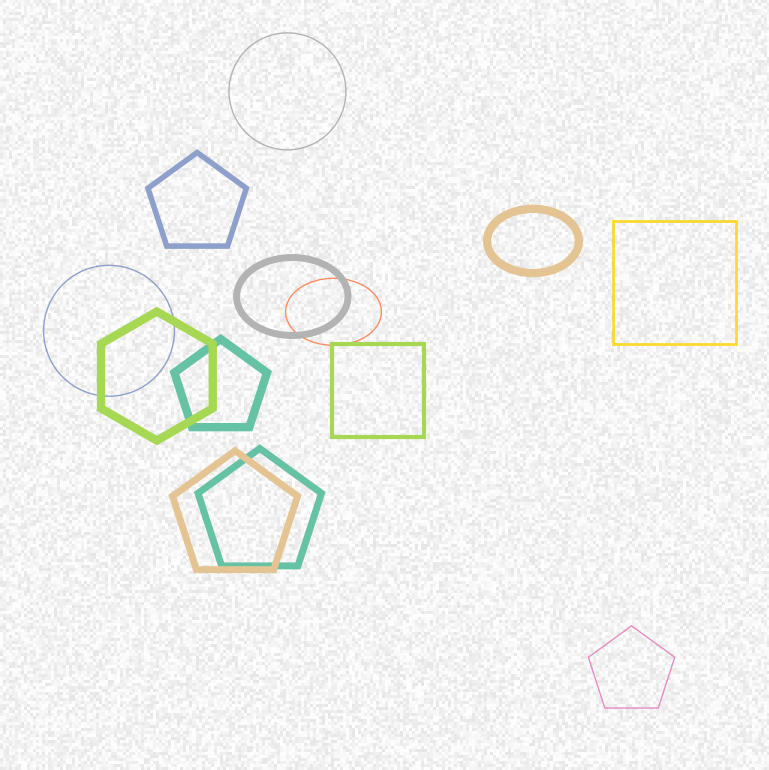[{"shape": "pentagon", "thickness": 2.5, "radius": 0.42, "center": [0.337, 0.333]}, {"shape": "pentagon", "thickness": 3, "radius": 0.32, "center": [0.287, 0.496]}, {"shape": "oval", "thickness": 0.5, "radius": 0.31, "center": [0.433, 0.595]}, {"shape": "pentagon", "thickness": 2, "radius": 0.34, "center": [0.256, 0.735]}, {"shape": "circle", "thickness": 0.5, "radius": 0.43, "center": [0.142, 0.57]}, {"shape": "pentagon", "thickness": 0.5, "radius": 0.29, "center": [0.82, 0.128]}, {"shape": "square", "thickness": 1.5, "radius": 0.3, "center": [0.491, 0.493]}, {"shape": "hexagon", "thickness": 3, "radius": 0.42, "center": [0.204, 0.512]}, {"shape": "square", "thickness": 1, "radius": 0.4, "center": [0.876, 0.633]}, {"shape": "oval", "thickness": 3, "radius": 0.3, "center": [0.692, 0.687]}, {"shape": "pentagon", "thickness": 2.5, "radius": 0.43, "center": [0.305, 0.329]}, {"shape": "oval", "thickness": 2.5, "radius": 0.36, "center": [0.38, 0.615]}, {"shape": "circle", "thickness": 0.5, "radius": 0.38, "center": [0.373, 0.881]}]